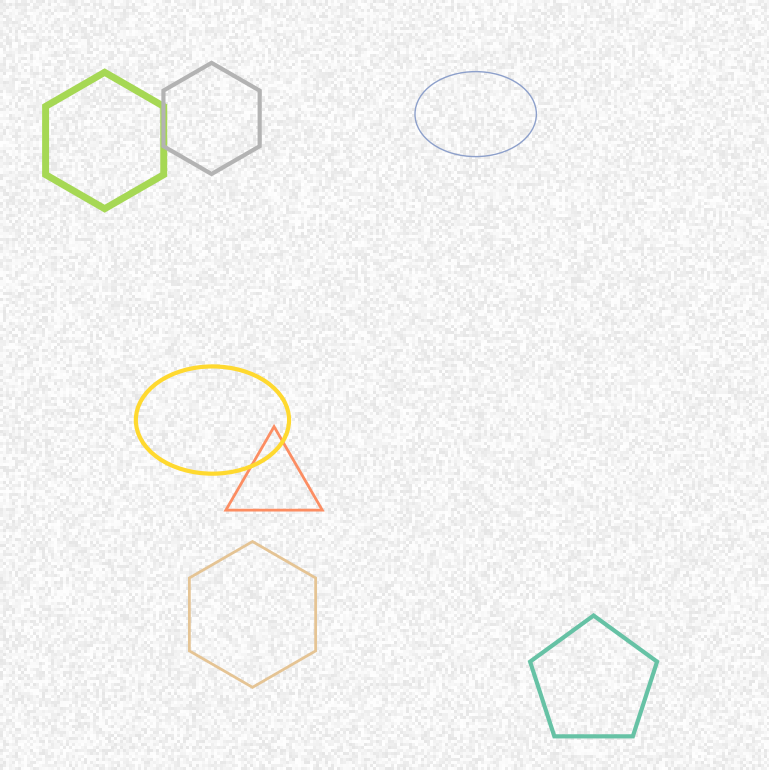[{"shape": "pentagon", "thickness": 1.5, "radius": 0.43, "center": [0.771, 0.114]}, {"shape": "triangle", "thickness": 1, "radius": 0.36, "center": [0.356, 0.374]}, {"shape": "oval", "thickness": 0.5, "radius": 0.39, "center": [0.618, 0.852]}, {"shape": "hexagon", "thickness": 2.5, "radius": 0.44, "center": [0.136, 0.818]}, {"shape": "oval", "thickness": 1.5, "radius": 0.5, "center": [0.276, 0.454]}, {"shape": "hexagon", "thickness": 1, "radius": 0.47, "center": [0.328, 0.202]}, {"shape": "hexagon", "thickness": 1.5, "radius": 0.36, "center": [0.275, 0.846]}]